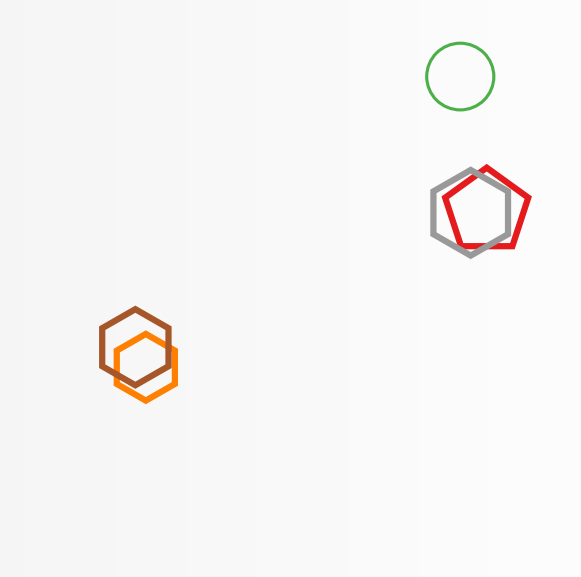[{"shape": "pentagon", "thickness": 3, "radius": 0.38, "center": [0.837, 0.634]}, {"shape": "circle", "thickness": 1.5, "radius": 0.29, "center": [0.792, 0.867]}, {"shape": "hexagon", "thickness": 3, "radius": 0.29, "center": [0.251, 0.363]}, {"shape": "hexagon", "thickness": 3, "radius": 0.33, "center": [0.233, 0.398]}, {"shape": "hexagon", "thickness": 3, "radius": 0.37, "center": [0.81, 0.631]}]